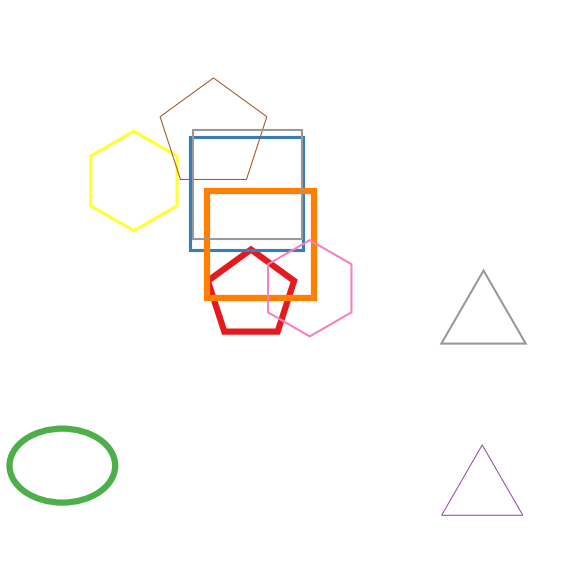[{"shape": "pentagon", "thickness": 3, "radius": 0.39, "center": [0.435, 0.488]}, {"shape": "square", "thickness": 1.5, "radius": 0.49, "center": [0.427, 0.664]}, {"shape": "oval", "thickness": 3, "radius": 0.46, "center": [0.108, 0.193]}, {"shape": "triangle", "thickness": 0.5, "radius": 0.41, "center": [0.835, 0.147]}, {"shape": "square", "thickness": 3, "radius": 0.46, "center": [0.451, 0.576]}, {"shape": "hexagon", "thickness": 1.5, "radius": 0.43, "center": [0.232, 0.686]}, {"shape": "pentagon", "thickness": 0.5, "radius": 0.49, "center": [0.37, 0.767]}, {"shape": "hexagon", "thickness": 1, "radius": 0.42, "center": [0.536, 0.5]}, {"shape": "square", "thickness": 1, "radius": 0.47, "center": [0.429, 0.68]}, {"shape": "triangle", "thickness": 1, "radius": 0.42, "center": [0.837, 0.446]}]